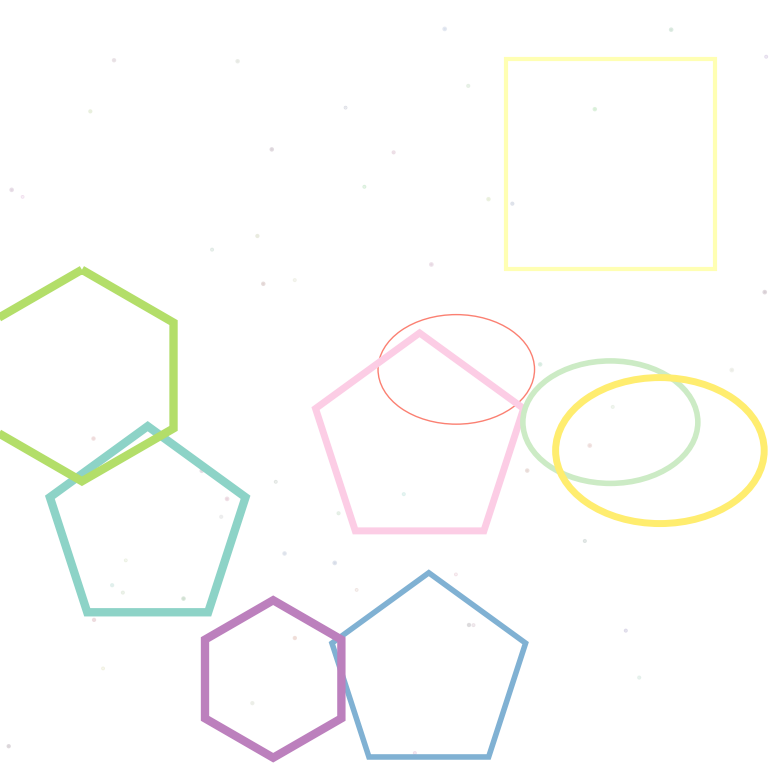[{"shape": "pentagon", "thickness": 3, "radius": 0.67, "center": [0.192, 0.313]}, {"shape": "square", "thickness": 1.5, "radius": 0.68, "center": [0.793, 0.787]}, {"shape": "oval", "thickness": 0.5, "radius": 0.51, "center": [0.593, 0.52]}, {"shape": "pentagon", "thickness": 2, "radius": 0.66, "center": [0.557, 0.124]}, {"shape": "hexagon", "thickness": 3, "radius": 0.69, "center": [0.106, 0.512]}, {"shape": "pentagon", "thickness": 2.5, "radius": 0.71, "center": [0.545, 0.426]}, {"shape": "hexagon", "thickness": 3, "radius": 0.51, "center": [0.355, 0.118]}, {"shape": "oval", "thickness": 2, "radius": 0.57, "center": [0.793, 0.452]}, {"shape": "oval", "thickness": 2.5, "radius": 0.68, "center": [0.857, 0.415]}]